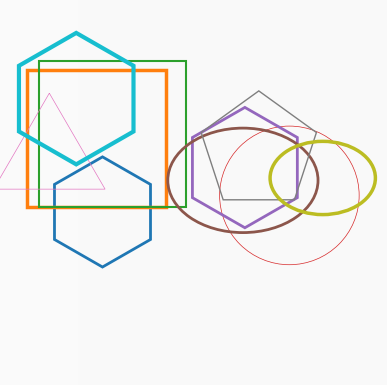[{"shape": "hexagon", "thickness": 2, "radius": 0.72, "center": [0.265, 0.449]}, {"shape": "square", "thickness": 2.5, "radius": 0.89, "center": [0.249, 0.64]}, {"shape": "square", "thickness": 1.5, "radius": 0.95, "center": [0.289, 0.652]}, {"shape": "circle", "thickness": 0.5, "radius": 0.9, "center": [0.747, 0.492]}, {"shape": "hexagon", "thickness": 2, "radius": 0.78, "center": [0.632, 0.565]}, {"shape": "oval", "thickness": 2, "radius": 0.97, "center": [0.627, 0.532]}, {"shape": "triangle", "thickness": 0.5, "radius": 0.83, "center": [0.127, 0.592]}, {"shape": "pentagon", "thickness": 1, "radius": 0.78, "center": [0.668, 0.608]}, {"shape": "oval", "thickness": 2.5, "radius": 0.68, "center": [0.833, 0.538]}, {"shape": "hexagon", "thickness": 3, "radius": 0.85, "center": [0.197, 0.744]}]